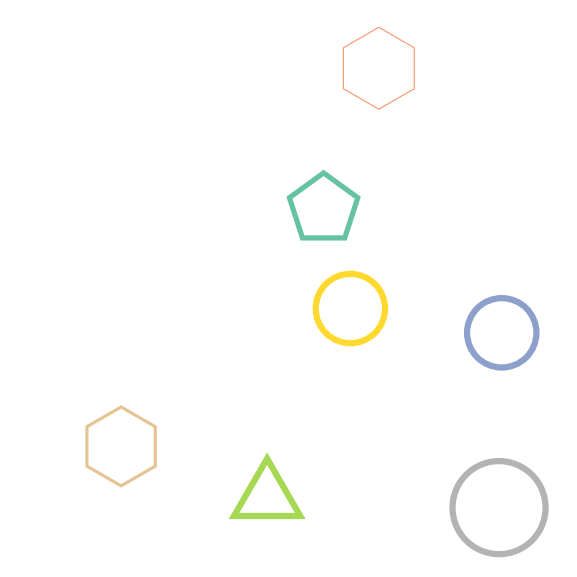[{"shape": "pentagon", "thickness": 2.5, "radius": 0.31, "center": [0.56, 0.637]}, {"shape": "hexagon", "thickness": 0.5, "radius": 0.35, "center": [0.656, 0.881]}, {"shape": "circle", "thickness": 3, "radius": 0.3, "center": [0.869, 0.423]}, {"shape": "triangle", "thickness": 3, "radius": 0.33, "center": [0.463, 0.139]}, {"shape": "circle", "thickness": 3, "radius": 0.3, "center": [0.607, 0.465]}, {"shape": "hexagon", "thickness": 1.5, "radius": 0.34, "center": [0.21, 0.226]}, {"shape": "circle", "thickness": 3, "radius": 0.4, "center": [0.864, 0.12]}]